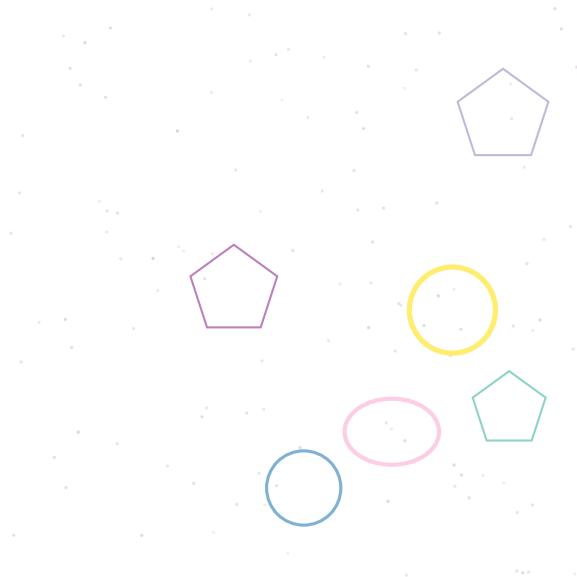[{"shape": "pentagon", "thickness": 1, "radius": 0.33, "center": [0.882, 0.29]}, {"shape": "pentagon", "thickness": 1, "radius": 0.41, "center": [0.871, 0.797]}, {"shape": "circle", "thickness": 1.5, "radius": 0.32, "center": [0.526, 0.154]}, {"shape": "oval", "thickness": 2, "radius": 0.41, "center": [0.678, 0.252]}, {"shape": "pentagon", "thickness": 1, "radius": 0.4, "center": [0.405, 0.496]}, {"shape": "circle", "thickness": 2.5, "radius": 0.37, "center": [0.783, 0.462]}]